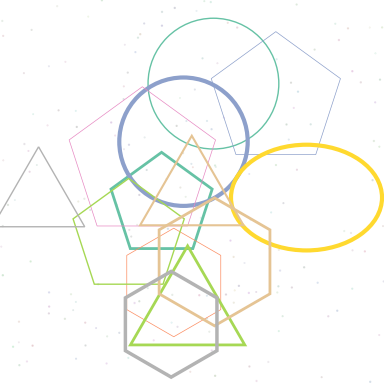[{"shape": "circle", "thickness": 1, "radius": 0.85, "center": [0.554, 0.783]}, {"shape": "pentagon", "thickness": 2, "radius": 0.69, "center": [0.42, 0.466]}, {"shape": "hexagon", "thickness": 0.5, "radius": 0.7, "center": [0.451, 0.266]}, {"shape": "pentagon", "thickness": 0.5, "radius": 0.88, "center": [0.716, 0.741]}, {"shape": "circle", "thickness": 3, "radius": 0.83, "center": [0.477, 0.632]}, {"shape": "pentagon", "thickness": 0.5, "radius": 1.0, "center": [0.37, 0.575]}, {"shape": "triangle", "thickness": 2, "radius": 0.86, "center": [0.487, 0.19]}, {"shape": "pentagon", "thickness": 1, "radius": 0.76, "center": [0.334, 0.385]}, {"shape": "oval", "thickness": 3, "radius": 0.98, "center": [0.796, 0.487]}, {"shape": "triangle", "thickness": 1.5, "radius": 0.78, "center": [0.498, 0.492]}, {"shape": "hexagon", "thickness": 2, "radius": 0.83, "center": [0.557, 0.32]}, {"shape": "hexagon", "thickness": 2.5, "radius": 0.69, "center": [0.445, 0.158]}, {"shape": "triangle", "thickness": 1, "radius": 0.69, "center": [0.1, 0.48]}]